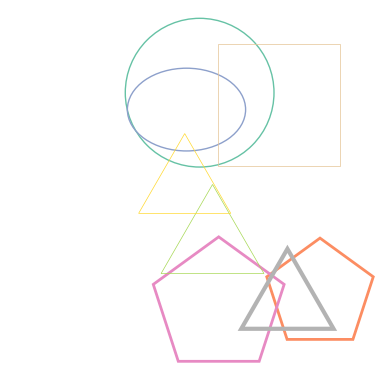[{"shape": "circle", "thickness": 1, "radius": 0.97, "center": [0.519, 0.759]}, {"shape": "pentagon", "thickness": 2, "radius": 0.73, "center": [0.831, 0.236]}, {"shape": "oval", "thickness": 1, "radius": 0.77, "center": [0.484, 0.715]}, {"shape": "pentagon", "thickness": 2, "radius": 0.89, "center": [0.568, 0.206]}, {"shape": "triangle", "thickness": 0.5, "radius": 0.77, "center": [0.552, 0.367]}, {"shape": "triangle", "thickness": 0.5, "radius": 0.69, "center": [0.48, 0.515]}, {"shape": "square", "thickness": 0.5, "radius": 0.79, "center": [0.724, 0.727]}, {"shape": "triangle", "thickness": 3, "radius": 0.69, "center": [0.747, 0.215]}]